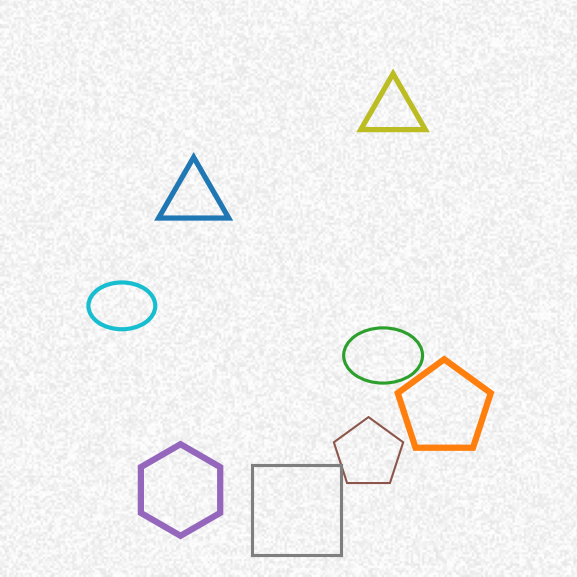[{"shape": "triangle", "thickness": 2.5, "radius": 0.35, "center": [0.335, 0.657]}, {"shape": "pentagon", "thickness": 3, "radius": 0.42, "center": [0.769, 0.292]}, {"shape": "oval", "thickness": 1.5, "radius": 0.34, "center": [0.663, 0.384]}, {"shape": "hexagon", "thickness": 3, "radius": 0.4, "center": [0.313, 0.151]}, {"shape": "pentagon", "thickness": 1, "radius": 0.32, "center": [0.638, 0.214]}, {"shape": "square", "thickness": 1.5, "radius": 0.39, "center": [0.513, 0.116]}, {"shape": "triangle", "thickness": 2.5, "radius": 0.32, "center": [0.681, 0.807]}, {"shape": "oval", "thickness": 2, "radius": 0.29, "center": [0.211, 0.47]}]